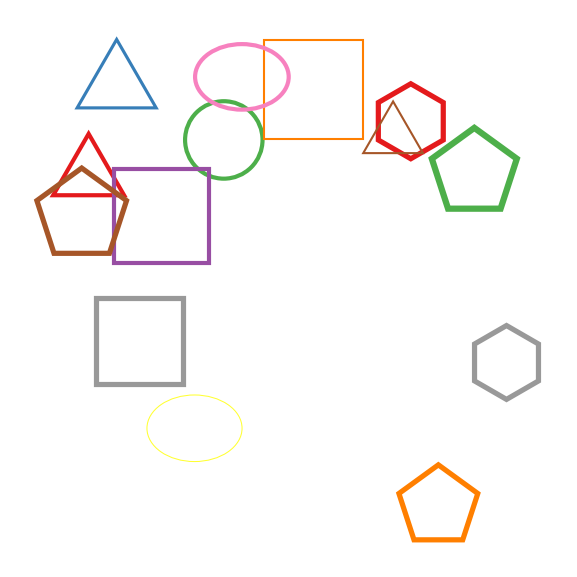[{"shape": "hexagon", "thickness": 2.5, "radius": 0.32, "center": [0.711, 0.789]}, {"shape": "triangle", "thickness": 2, "radius": 0.35, "center": [0.153, 0.696]}, {"shape": "triangle", "thickness": 1.5, "radius": 0.39, "center": [0.202, 0.852]}, {"shape": "pentagon", "thickness": 3, "radius": 0.39, "center": [0.821, 0.7]}, {"shape": "circle", "thickness": 2, "radius": 0.34, "center": [0.388, 0.757]}, {"shape": "square", "thickness": 2, "radius": 0.41, "center": [0.28, 0.625]}, {"shape": "square", "thickness": 1, "radius": 0.43, "center": [0.543, 0.844]}, {"shape": "pentagon", "thickness": 2.5, "radius": 0.36, "center": [0.759, 0.122]}, {"shape": "oval", "thickness": 0.5, "radius": 0.41, "center": [0.337, 0.258]}, {"shape": "triangle", "thickness": 1, "radius": 0.3, "center": [0.681, 0.764]}, {"shape": "pentagon", "thickness": 2.5, "radius": 0.41, "center": [0.141, 0.627]}, {"shape": "oval", "thickness": 2, "radius": 0.41, "center": [0.419, 0.866]}, {"shape": "square", "thickness": 2.5, "radius": 0.38, "center": [0.241, 0.409]}, {"shape": "hexagon", "thickness": 2.5, "radius": 0.32, "center": [0.877, 0.371]}]